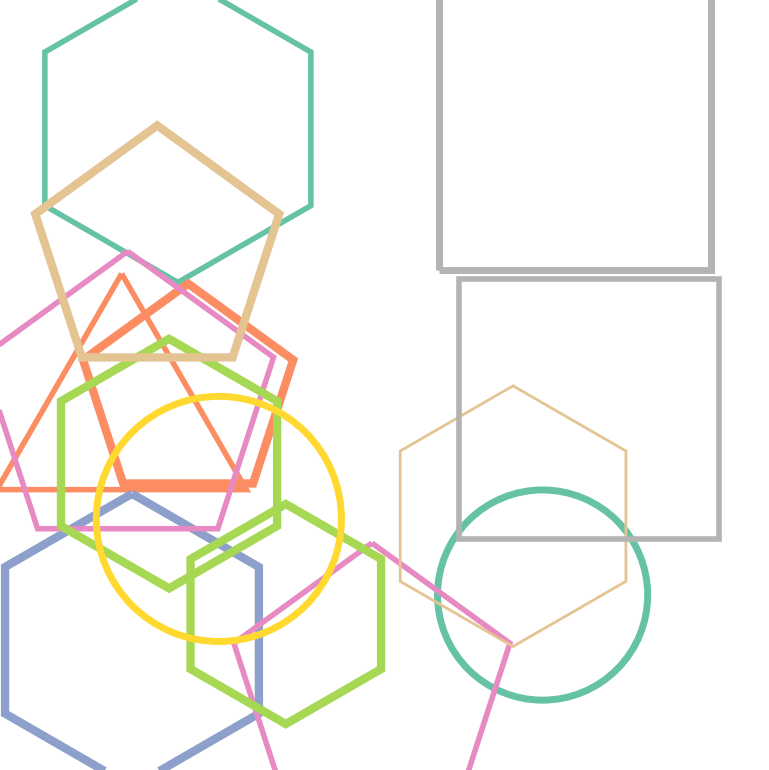[{"shape": "circle", "thickness": 2.5, "radius": 0.68, "center": [0.705, 0.227]}, {"shape": "hexagon", "thickness": 2, "radius": 1.0, "center": [0.231, 0.833]}, {"shape": "triangle", "thickness": 2, "radius": 0.93, "center": [0.158, 0.458]}, {"shape": "pentagon", "thickness": 3, "radius": 0.72, "center": [0.244, 0.488]}, {"shape": "hexagon", "thickness": 3, "radius": 0.95, "center": [0.171, 0.168]}, {"shape": "pentagon", "thickness": 2, "radius": 0.94, "center": [0.483, 0.106]}, {"shape": "pentagon", "thickness": 2, "radius": 1.0, "center": [0.166, 0.474]}, {"shape": "hexagon", "thickness": 3, "radius": 0.81, "center": [0.22, 0.398]}, {"shape": "hexagon", "thickness": 3, "radius": 0.71, "center": [0.371, 0.203]}, {"shape": "circle", "thickness": 2.5, "radius": 0.8, "center": [0.284, 0.326]}, {"shape": "pentagon", "thickness": 3, "radius": 0.83, "center": [0.204, 0.671]}, {"shape": "hexagon", "thickness": 1, "radius": 0.85, "center": [0.666, 0.33]}, {"shape": "square", "thickness": 2, "radius": 0.84, "center": [0.765, 0.469]}, {"shape": "square", "thickness": 2.5, "radius": 0.88, "center": [0.746, 0.826]}]